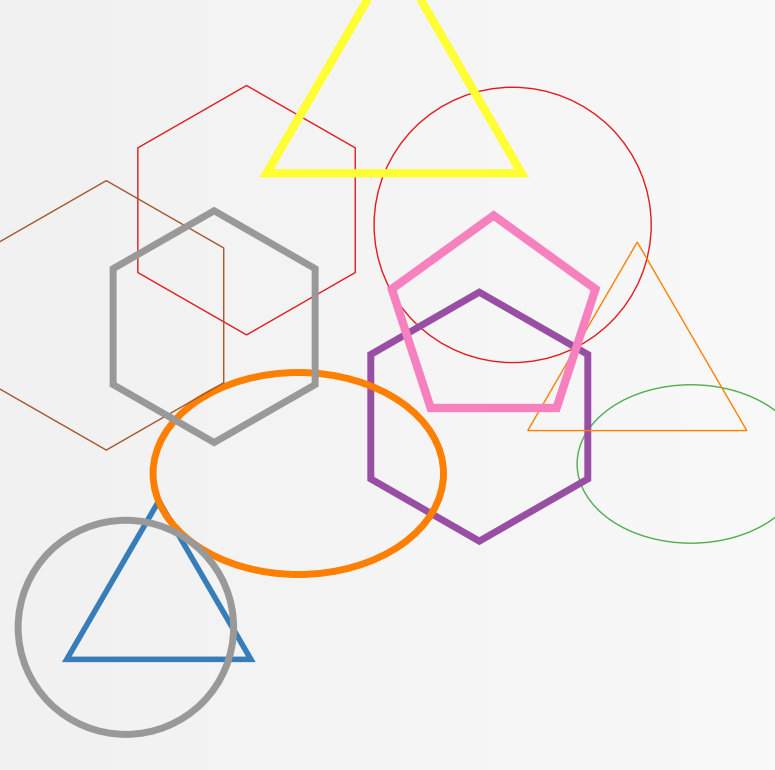[{"shape": "circle", "thickness": 0.5, "radius": 0.89, "center": [0.661, 0.708]}, {"shape": "hexagon", "thickness": 0.5, "radius": 0.81, "center": [0.318, 0.727]}, {"shape": "triangle", "thickness": 2, "radius": 0.69, "center": [0.205, 0.212]}, {"shape": "oval", "thickness": 0.5, "radius": 0.73, "center": [0.892, 0.397]}, {"shape": "hexagon", "thickness": 2.5, "radius": 0.81, "center": [0.618, 0.459]}, {"shape": "oval", "thickness": 2.5, "radius": 0.94, "center": [0.385, 0.385]}, {"shape": "triangle", "thickness": 0.5, "radius": 0.82, "center": [0.822, 0.522]}, {"shape": "triangle", "thickness": 3, "radius": 0.95, "center": [0.509, 0.87]}, {"shape": "hexagon", "thickness": 0.5, "radius": 0.87, "center": [0.137, 0.59]}, {"shape": "pentagon", "thickness": 3, "radius": 0.69, "center": [0.637, 0.582]}, {"shape": "circle", "thickness": 2.5, "radius": 0.7, "center": [0.162, 0.185]}, {"shape": "hexagon", "thickness": 2.5, "radius": 0.75, "center": [0.276, 0.576]}]